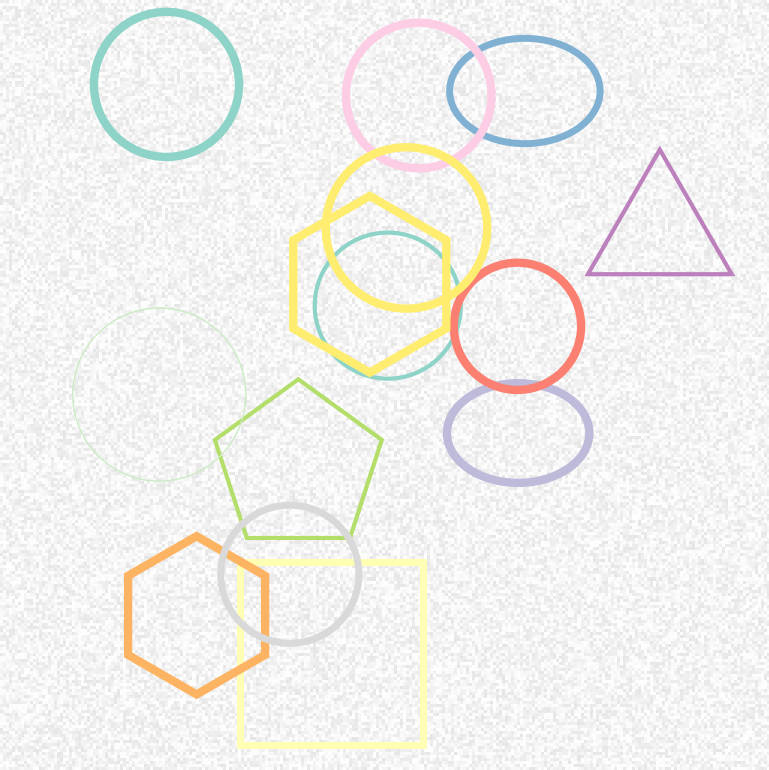[{"shape": "circle", "thickness": 1.5, "radius": 0.47, "center": [0.504, 0.603]}, {"shape": "circle", "thickness": 3, "radius": 0.47, "center": [0.216, 0.89]}, {"shape": "square", "thickness": 2.5, "radius": 0.6, "center": [0.43, 0.151]}, {"shape": "oval", "thickness": 3, "radius": 0.46, "center": [0.673, 0.438]}, {"shape": "circle", "thickness": 3, "radius": 0.41, "center": [0.672, 0.576]}, {"shape": "oval", "thickness": 2.5, "radius": 0.49, "center": [0.682, 0.882]}, {"shape": "hexagon", "thickness": 3, "radius": 0.51, "center": [0.255, 0.201]}, {"shape": "pentagon", "thickness": 1.5, "radius": 0.57, "center": [0.387, 0.393]}, {"shape": "circle", "thickness": 3, "radius": 0.47, "center": [0.544, 0.876]}, {"shape": "circle", "thickness": 2.5, "radius": 0.45, "center": [0.376, 0.254]}, {"shape": "triangle", "thickness": 1.5, "radius": 0.54, "center": [0.857, 0.698]}, {"shape": "circle", "thickness": 0.5, "radius": 0.56, "center": [0.207, 0.488]}, {"shape": "circle", "thickness": 3, "radius": 0.52, "center": [0.528, 0.704]}, {"shape": "hexagon", "thickness": 3, "radius": 0.57, "center": [0.48, 0.631]}]